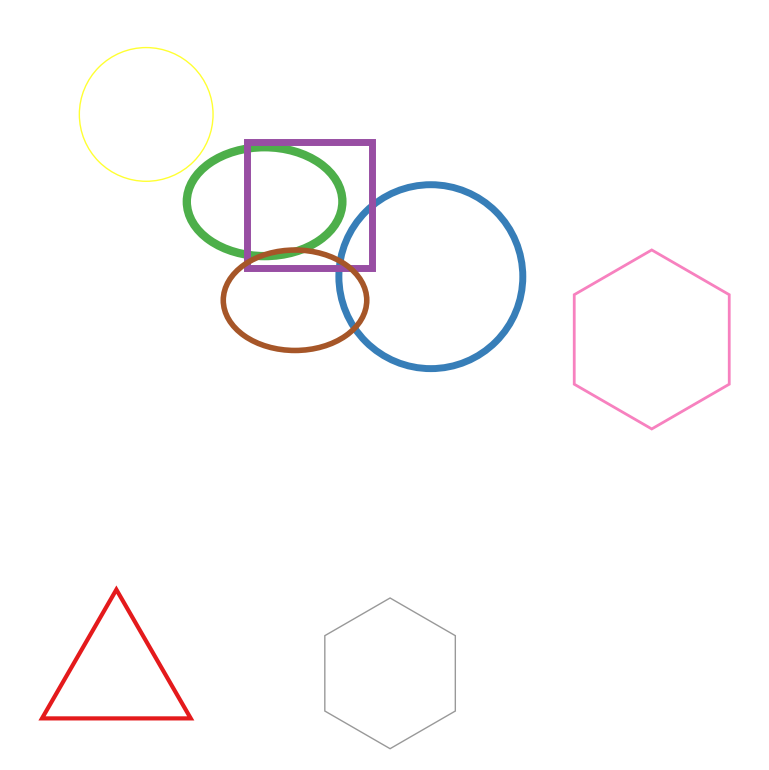[{"shape": "triangle", "thickness": 1.5, "radius": 0.56, "center": [0.151, 0.123]}, {"shape": "circle", "thickness": 2.5, "radius": 0.6, "center": [0.56, 0.641]}, {"shape": "oval", "thickness": 3, "radius": 0.51, "center": [0.344, 0.738]}, {"shape": "square", "thickness": 2.5, "radius": 0.41, "center": [0.402, 0.734]}, {"shape": "circle", "thickness": 0.5, "radius": 0.43, "center": [0.19, 0.851]}, {"shape": "oval", "thickness": 2, "radius": 0.47, "center": [0.383, 0.61]}, {"shape": "hexagon", "thickness": 1, "radius": 0.58, "center": [0.846, 0.559]}, {"shape": "hexagon", "thickness": 0.5, "radius": 0.49, "center": [0.507, 0.126]}]